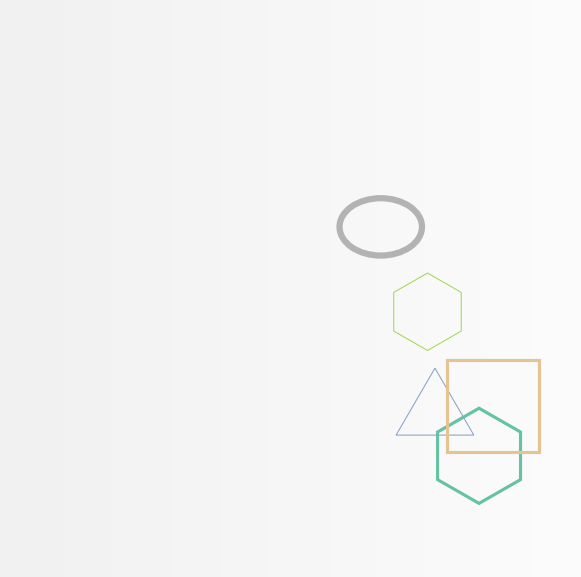[{"shape": "hexagon", "thickness": 1.5, "radius": 0.41, "center": [0.824, 0.21]}, {"shape": "triangle", "thickness": 0.5, "radius": 0.39, "center": [0.748, 0.284]}, {"shape": "hexagon", "thickness": 0.5, "radius": 0.34, "center": [0.735, 0.459]}, {"shape": "square", "thickness": 1.5, "radius": 0.4, "center": [0.848, 0.296]}, {"shape": "oval", "thickness": 3, "radius": 0.35, "center": [0.655, 0.606]}]